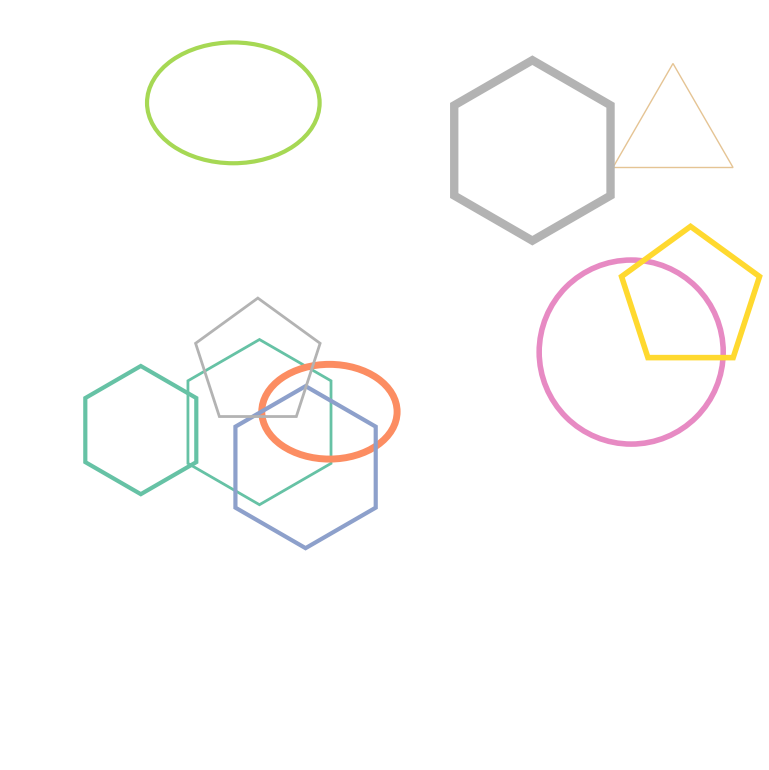[{"shape": "hexagon", "thickness": 1, "radius": 0.54, "center": [0.337, 0.452]}, {"shape": "hexagon", "thickness": 1.5, "radius": 0.42, "center": [0.183, 0.441]}, {"shape": "oval", "thickness": 2.5, "radius": 0.44, "center": [0.428, 0.465]}, {"shape": "hexagon", "thickness": 1.5, "radius": 0.53, "center": [0.397, 0.393]}, {"shape": "circle", "thickness": 2, "radius": 0.6, "center": [0.82, 0.543]}, {"shape": "oval", "thickness": 1.5, "radius": 0.56, "center": [0.303, 0.866]}, {"shape": "pentagon", "thickness": 2, "radius": 0.47, "center": [0.897, 0.612]}, {"shape": "triangle", "thickness": 0.5, "radius": 0.45, "center": [0.874, 0.827]}, {"shape": "pentagon", "thickness": 1, "radius": 0.43, "center": [0.335, 0.528]}, {"shape": "hexagon", "thickness": 3, "radius": 0.59, "center": [0.691, 0.805]}]